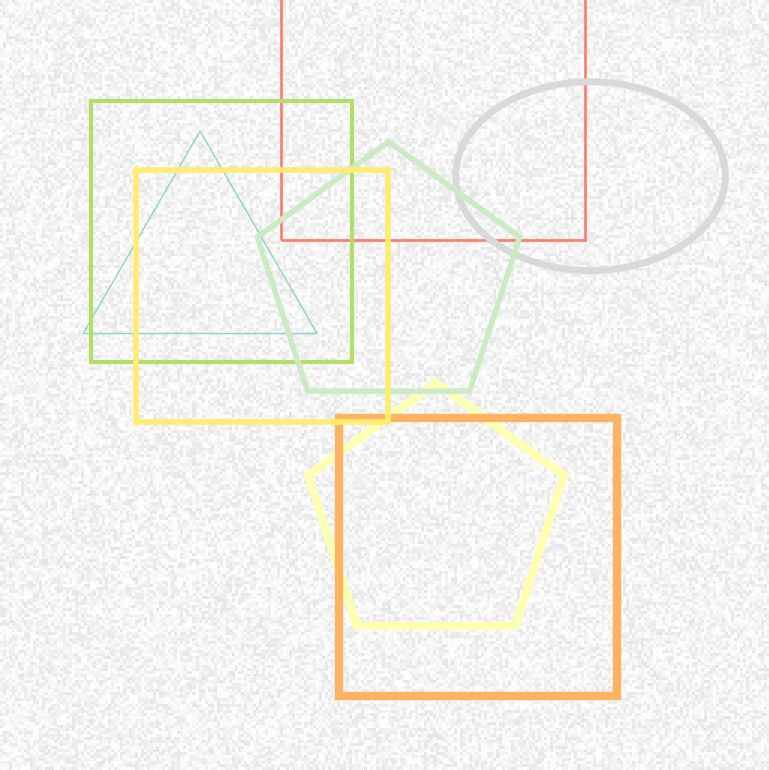[{"shape": "triangle", "thickness": 0.5, "radius": 0.88, "center": [0.26, 0.655]}, {"shape": "pentagon", "thickness": 3, "radius": 0.87, "center": [0.566, 0.328]}, {"shape": "square", "thickness": 1, "radius": 0.99, "center": [0.563, 0.886]}, {"shape": "square", "thickness": 3, "radius": 0.9, "center": [0.62, 0.276]}, {"shape": "square", "thickness": 1.5, "radius": 0.85, "center": [0.288, 0.699]}, {"shape": "oval", "thickness": 2.5, "radius": 0.88, "center": [0.767, 0.771]}, {"shape": "pentagon", "thickness": 2, "radius": 0.9, "center": [0.505, 0.637]}, {"shape": "square", "thickness": 2, "radius": 0.82, "center": [0.34, 0.616]}]